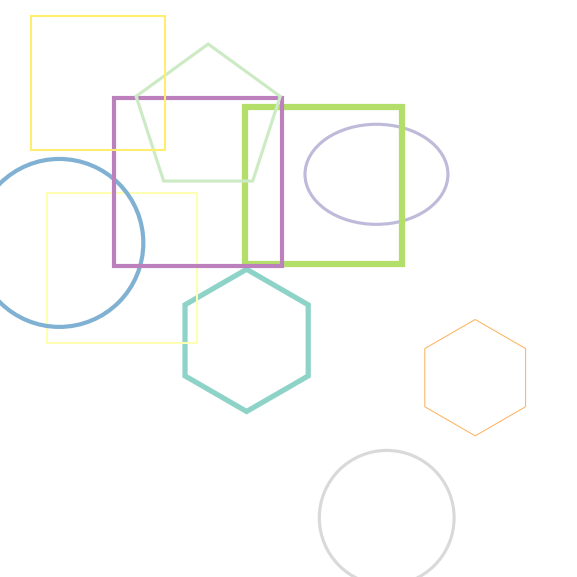[{"shape": "hexagon", "thickness": 2.5, "radius": 0.62, "center": [0.427, 0.41]}, {"shape": "square", "thickness": 1, "radius": 0.65, "center": [0.211, 0.535]}, {"shape": "oval", "thickness": 1.5, "radius": 0.62, "center": [0.652, 0.697]}, {"shape": "circle", "thickness": 2, "radius": 0.73, "center": [0.103, 0.578]}, {"shape": "hexagon", "thickness": 0.5, "radius": 0.5, "center": [0.823, 0.345]}, {"shape": "square", "thickness": 3, "radius": 0.68, "center": [0.561, 0.678]}, {"shape": "circle", "thickness": 1.5, "radius": 0.58, "center": [0.67, 0.102]}, {"shape": "square", "thickness": 2, "radius": 0.73, "center": [0.343, 0.684]}, {"shape": "pentagon", "thickness": 1.5, "radius": 0.66, "center": [0.36, 0.792]}, {"shape": "square", "thickness": 1, "radius": 0.58, "center": [0.17, 0.856]}]